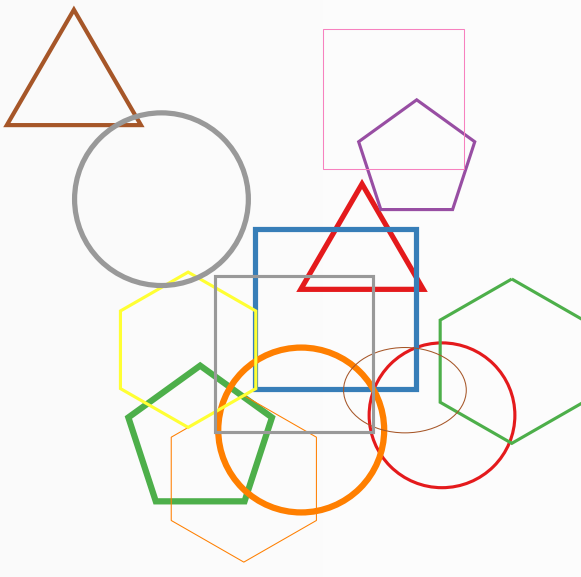[{"shape": "triangle", "thickness": 2.5, "radius": 0.61, "center": [0.623, 0.559]}, {"shape": "circle", "thickness": 1.5, "radius": 0.63, "center": [0.76, 0.28]}, {"shape": "square", "thickness": 2.5, "radius": 0.69, "center": [0.577, 0.463]}, {"shape": "hexagon", "thickness": 1.5, "radius": 0.71, "center": [0.881, 0.374]}, {"shape": "pentagon", "thickness": 3, "radius": 0.65, "center": [0.344, 0.236]}, {"shape": "pentagon", "thickness": 1.5, "radius": 0.53, "center": [0.717, 0.721]}, {"shape": "hexagon", "thickness": 0.5, "radius": 0.72, "center": [0.419, 0.17]}, {"shape": "circle", "thickness": 3, "radius": 0.71, "center": [0.518, 0.255]}, {"shape": "hexagon", "thickness": 1.5, "radius": 0.67, "center": [0.324, 0.393]}, {"shape": "triangle", "thickness": 2, "radius": 0.67, "center": [0.127, 0.849]}, {"shape": "oval", "thickness": 0.5, "radius": 0.53, "center": [0.697, 0.323]}, {"shape": "square", "thickness": 0.5, "radius": 0.61, "center": [0.677, 0.827]}, {"shape": "square", "thickness": 1.5, "radius": 0.68, "center": [0.506, 0.386]}, {"shape": "circle", "thickness": 2.5, "radius": 0.75, "center": [0.278, 0.654]}]